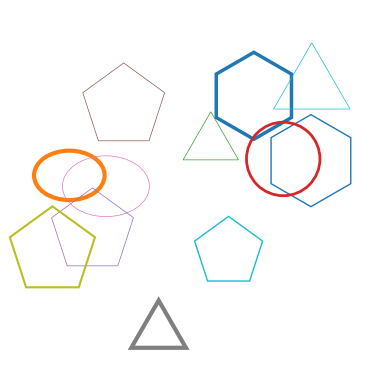[{"shape": "hexagon", "thickness": 1, "radius": 0.6, "center": [0.808, 0.583]}, {"shape": "hexagon", "thickness": 2.5, "radius": 0.56, "center": [0.659, 0.751]}, {"shape": "oval", "thickness": 3, "radius": 0.46, "center": [0.18, 0.544]}, {"shape": "triangle", "thickness": 0.5, "radius": 0.42, "center": [0.548, 0.626]}, {"shape": "circle", "thickness": 2, "radius": 0.48, "center": [0.736, 0.587]}, {"shape": "pentagon", "thickness": 0.5, "radius": 0.56, "center": [0.24, 0.4]}, {"shape": "pentagon", "thickness": 0.5, "radius": 0.56, "center": [0.321, 0.725]}, {"shape": "oval", "thickness": 0.5, "radius": 0.56, "center": [0.275, 0.516]}, {"shape": "triangle", "thickness": 3, "radius": 0.41, "center": [0.412, 0.138]}, {"shape": "pentagon", "thickness": 1.5, "radius": 0.58, "center": [0.136, 0.348]}, {"shape": "triangle", "thickness": 0.5, "radius": 0.57, "center": [0.81, 0.774]}, {"shape": "pentagon", "thickness": 1, "radius": 0.46, "center": [0.594, 0.345]}]